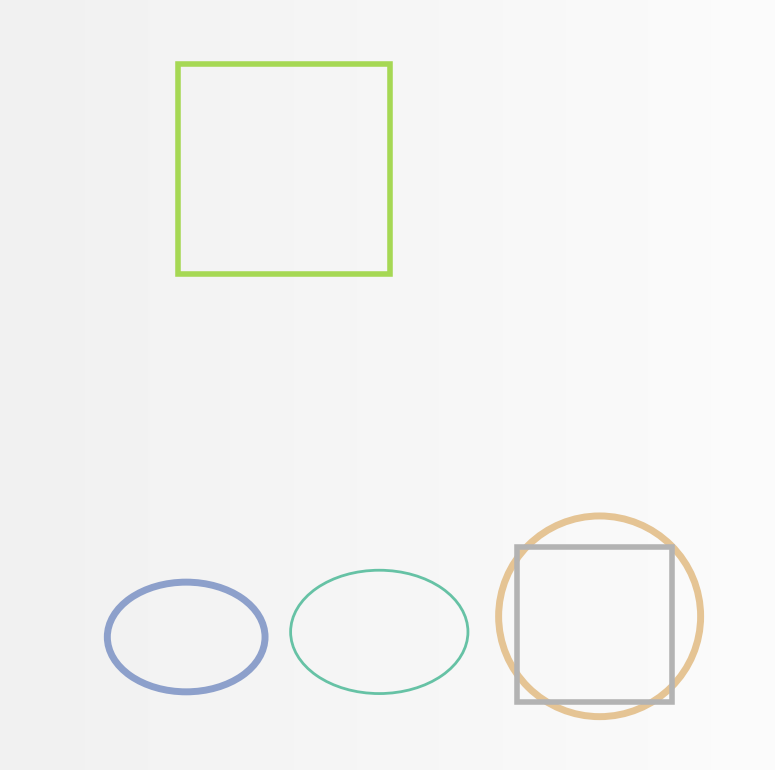[{"shape": "oval", "thickness": 1, "radius": 0.57, "center": [0.489, 0.179]}, {"shape": "oval", "thickness": 2.5, "radius": 0.51, "center": [0.24, 0.173]}, {"shape": "square", "thickness": 2, "radius": 0.68, "center": [0.366, 0.78]}, {"shape": "circle", "thickness": 2.5, "radius": 0.65, "center": [0.774, 0.2]}, {"shape": "square", "thickness": 2, "radius": 0.5, "center": [0.767, 0.189]}]